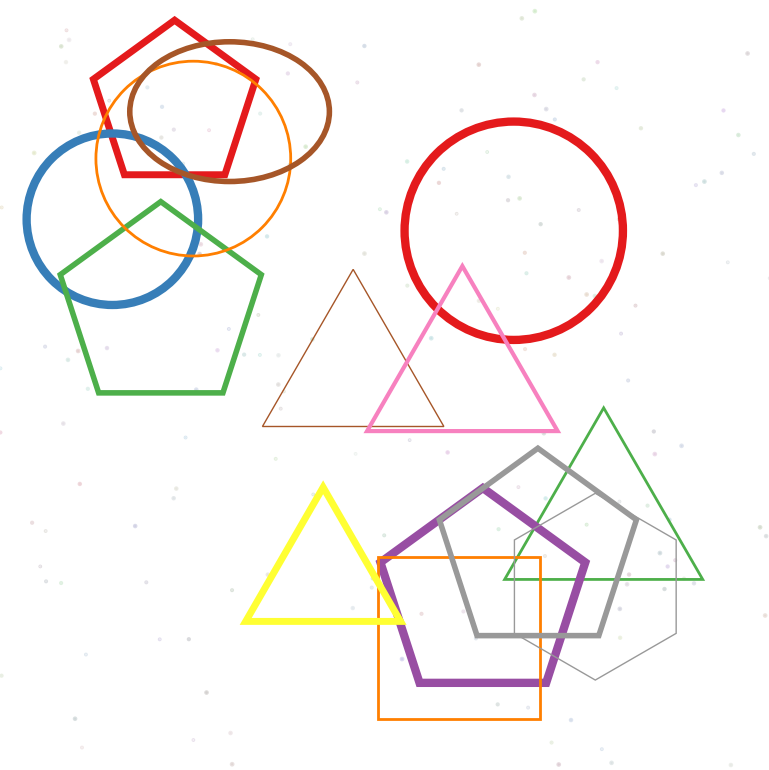[{"shape": "pentagon", "thickness": 2.5, "radius": 0.55, "center": [0.227, 0.863]}, {"shape": "circle", "thickness": 3, "radius": 0.71, "center": [0.667, 0.7]}, {"shape": "circle", "thickness": 3, "radius": 0.56, "center": [0.146, 0.715]}, {"shape": "pentagon", "thickness": 2, "radius": 0.69, "center": [0.209, 0.601]}, {"shape": "triangle", "thickness": 1, "radius": 0.74, "center": [0.784, 0.322]}, {"shape": "pentagon", "thickness": 3, "radius": 0.7, "center": [0.627, 0.226]}, {"shape": "circle", "thickness": 1, "radius": 0.63, "center": [0.251, 0.794]}, {"shape": "square", "thickness": 1, "radius": 0.53, "center": [0.596, 0.171]}, {"shape": "triangle", "thickness": 2.5, "radius": 0.58, "center": [0.42, 0.251]}, {"shape": "oval", "thickness": 2, "radius": 0.65, "center": [0.298, 0.855]}, {"shape": "triangle", "thickness": 0.5, "radius": 0.68, "center": [0.459, 0.514]}, {"shape": "triangle", "thickness": 1.5, "radius": 0.71, "center": [0.6, 0.512]}, {"shape": "hexagon", "thickness": 0.5, "radius": 0.61, "center": [0.773, 0.238]}, {"shape": "pentagon", "thickness": 2, "radius": 0.67, "center": [0.699, 0.283]}]